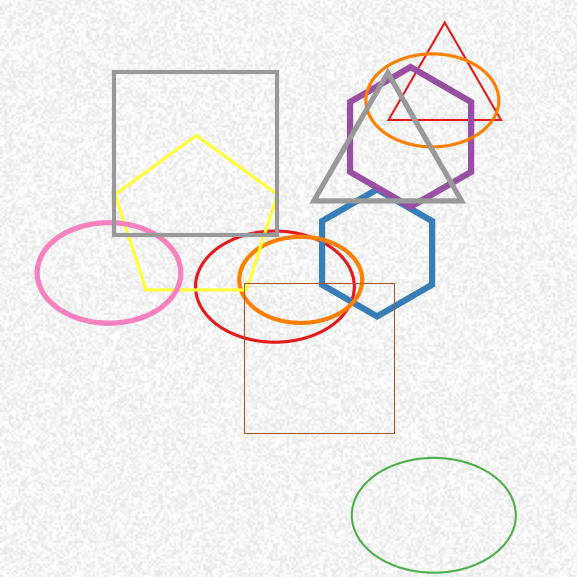[{"shape": "triangle", "thickness": 1, "radius": 0.56, "center": [0.77, 0.848]}, {"shape": "oval", "thickness": 1.5, "radius": 0.69, "center": [0.476, 0.503]}, {"shape": "hexagon", "thickness": 3, "radius": 0.55, "center": [0.653, 0.561]}, {"shape": "oval", "thickness": 1, "radius": 0.71, "center": [0.751, 0.107]}, {"shape": "hexagon", "thickness": 3, "radius": 0.61, "center": [0.711, 0.762]}, {"shape": "oval", "thickness": 2, "radius": 0.53, "center": [0.521, 0.515]}, {"shape": "oval", "thickness": 1.5, "radius": 0.58, "center": [0.749, 0.825]}, {"shape": "pentagon", "thickness": 1.5, "radius": 0.74, "center": [0.34, 0.617]}, {"shape": "square", "thickness": 0.5, "radius": 0.65, "center": [0.553, 0.379]}, {"shape": "oval", "thickness": 2.5, "radius": 0.62, "center": [0.189, 0.527]}, {"shape": "triangle", "thickness": 2.5, "radius": 0.74, "center": [0.671, 0.725]}, {"shape": "square", "thickness": 2, "radius": 0.7, "center": [0.339, 0.733]}]